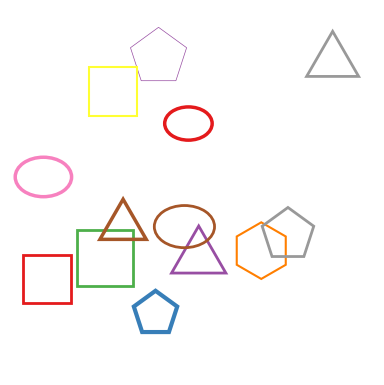[{"shape": "square", "thickness": 2, "radius": 0.31, "center": [0.122, 0.276]}, {"shape": "oval", "thickness": 2.5, "radius": 0.31, "center": [0.489, 0.679]}, {"shape": "pentagon", "thickness": 3, "radius": 0.3, "center": [0.404, 0.185]}, {"shape": "square", "thickness": 2, "radius": 0.37, "center": [0.273, 0.33]}, {"shape": "pentagon", "thickness": 0.5, "radius": 0.38, "center": [0.412, 0.852]}, {"shape": "triangle", "thickness": 2, "radius": 0.41, "center": [0.516, 0.332]}, {"shape": "hexagon", "thickness": 1.5, "radius": 0.37, "center": [0.679, 0.349]}, {"shape": "square", "thickness": 1.5, "radius": 0.32, "center": [0.293, 0.762]}, {"shape": "triangle", "thickness": 2.5, "radius": 0.35, "center": [0.32, 0.413]}, {"shape": "oval", "thickness": 2, "radius": 0.39, "center": [0.479, 0.411]}, {"shape": "oval", "thickness": 2.5, "radius": 0.37, "center": [0.113, 0.54]}, {"shape": "pentagon", "thickness": 2, "radius": 0.35, "center": [0.748, 0.391]}, {"shape": "triangle", "thickness": 2, "radius": 0.39, "center": [0.864, 0.841]}]